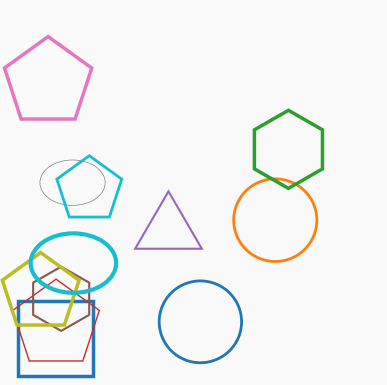[{"shape": "square", "thickness": 2.5, "radius": 0.49, "center": [0.143, 0.121]}, {"shape": "circle", "thickness": 2, "radius": 0.53, "center": [0.517, 0.164]}, {"shape": "circle", "thickness": 2, "radius": 0.54, "center": [0.71, 0.428]}, {"shape": "hexagon", "thickness": 2.5, "radius": 0.51, "center": [0.744, 0.612]}, {"shape": "pentagon", "thickness": 1, "radius": 0.59, "center": [0.145, 0.157]}, {"shape": "triangle", "thickness": 1.5, "radius": 0.5, "center": [0.435, 0.404]}, {"shape": "hexagon", "thickness": 1.5, "radius": 0.42, "center": [0.158, 0.224]}, {"shape": "pentagon", "thickness": 2.5, "radius": 0.59, "center": [0.124, 0.787]}, {"shape": "oval", "thickness": 0.5, "radius": 0.42, "center": [0.187, 0.525]}, {"shape": "pentagon", "thickness": 2.5, "radius": 0.52, "center": [0.105, 0.24]}, {"shape": "oval", "thickness": 3, "radius": 0.55, "center": [0.189, 0.317]}, {"shape": "pentagon", "thickness": 2, "radius": 0.44, "center": [0.23, 0.507]}]